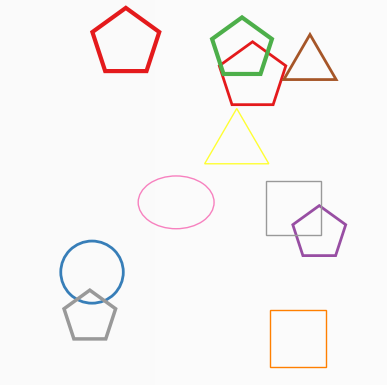[{"shape": "pentagon", "thickness": 2, "radius": 0.45, "center": [0.652, 0.801]}, {"shape": "pentagon", "thickness": 3, "radius": 0.45, "center": [0.325, 0.889]}, {"shape": "circle", "thickness": 2, "radius": 0.4, "center": [0.238, 0.293]}, {"shape": "pentagon", "thickness": 3, "radius": 0.41, "center": [0.625, 0.874]}, {"shape": "pentagon", "thickness": 2, "radius": 0.36, "center": [0.824, 0.394]}, {"shape": "square", "thickness": 1, "radius": 0.37, "center": [0.769, 0.121]}, {"shape": "triangle", "thickness": 1, "radius": 0.48, "center": [0.611, 0.622]}, {"shape": "triangle", "thickness": 2, "radius": 0.39, "center": [0.8, 0.832]}, {"shape": "oval", "thickness": 1, "radius": 0.49, "center": [0.455, 0.474]}, {"shape": "square", "thickness": 1, "radius": 0.35, "center": [0.757, 0.459]}, {"shape": "pentagon", "thickness": 2.5, "radius": 0.35, "center": [0.232, 0.176]}]